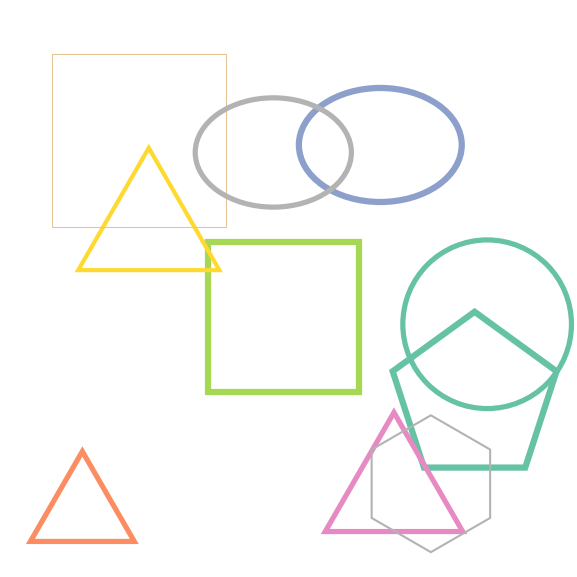[{"shape": "circle", "thickness": 2.5, "radius": 0.73, "center": [0.844, 0.438]}, {"shape": "pentagon", "thickness": 3, "radius": 0.75, "center": [0.822, 0.31]}, {"shape": "triangle", "thickness": 2.5, "radius": 0.52, "center": [0.143, 0.113]}, {"shape": "oval", "thickness": 3, "radius": 0.71, "center": [0.659, 0.748]}, {"shape": "triangle", "thickness": 2.5, "radius": 0.69, "center": [0.682, 0.147]}, {"shape": "square", "thickness": 3, "radius": 0.65, "center": [0.491, 0.45]}, {"shape": "triangle", "thickness": 2, "radius": 0.71, "center": [0.258, 0.602]}, {"shape": "square", "thickness": 0.5, "radius": 0.75, "center": [0.241, 0.756]}, {"shape": "oval", "thickness": 2.5, "radius": 0.68, "center": [0.473, 0.735]}, {"shape": "hexagon", "thickness": 1, "radius": 0.59, "center": [0.746, 0.161]}]